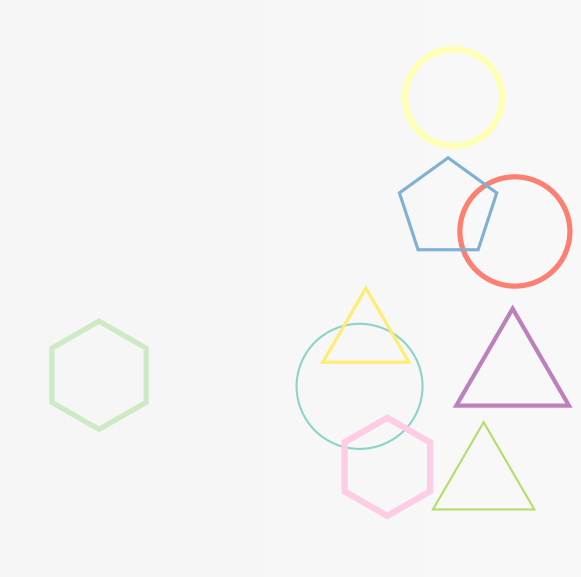[{"shape": "circle", "thickness": 1, "radius": 0.54, "center": [0.619, 0.33]}, {"shape": "circle", "thickness": 3, "radius": 0.42, "center": [0.78, 0.83]}, {"shape": "circle", "thickness": 2.5, "radius": 0.47, "center": [0.886, 0.598]}, {"shape": "pentagon", "thickness": 1.5, "radius": 0.44, "center": [0.771, 0.638]}, {"shape": "triangle", "thickness": 1, "radius": 0.5, "center": [0.832, 0.167]}, {"shape": "hexagon", "thickness": 3, "radius": 0.42, "center": [0.666, 0.191]}, {"shape": "triangle", "thickness": 2, "radius": 0.56, "center": [0.882, 0.353]}, {"shape": "hexagon", "thickness": 2.5, "radius": 0.47, "center": [0.17, 0.349]}, {"shape": "triangle", "thickness": 1.5, "radius": 0.43, "center": [0.629, 0.415]}]